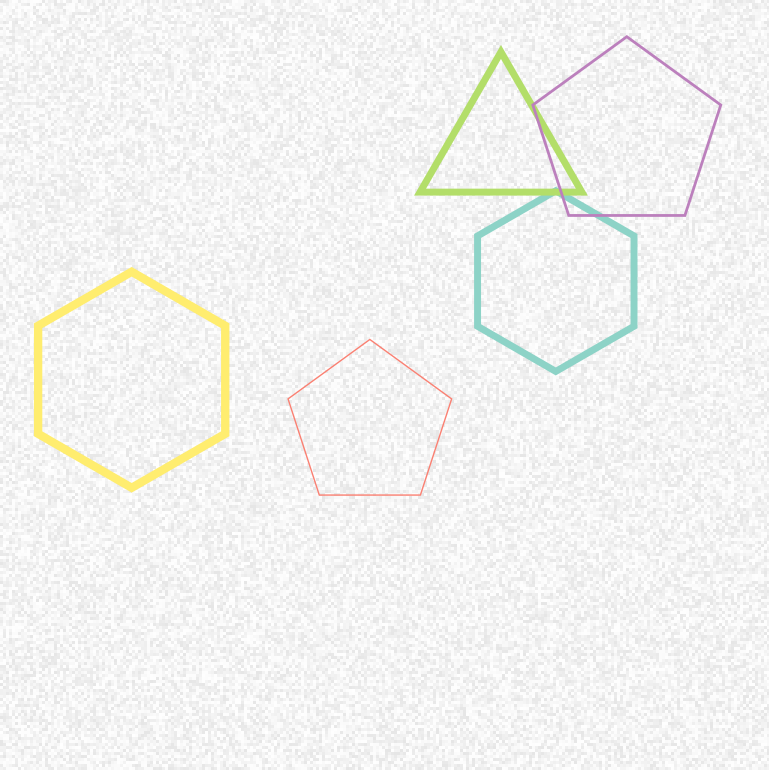[{"shape": "hexagon", "thickness": 2.5, "radius": 0.59, "center": [0.722, 0.635]}, {"shape": "pentagon", "thickness": 0.5, "radius": 0.56, "center": [0.48, 0.447]}, {"shape": "triangle", "thickness": 2.5, "radius": 0.61, "center": [0.651, 0.811]}, {"shape": "pentagon", "thickness": 1, "radius": 0.64, "center": [0.814, 0.824]}, {"shape": "hexagon", "thickness": 3, "radius": 0.7, "center": [0.171, 0.507]}]